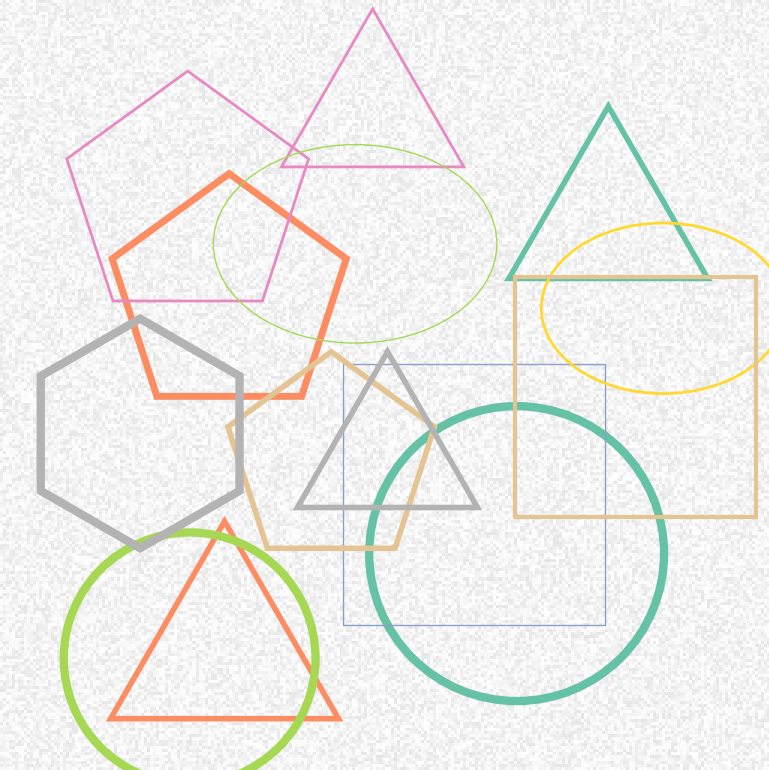[{"shape": "circle", "thickness": 3, "radius": 0.96, "center": [0.671, 0.281]}, {"shape": "triangle", "thickness": 2, "radius": 0.75, "center": [0.79, 0.713]}, {"shape": "pentagon", "thickness": 2.5, "radius": 0.8, "center": [0.298, 0.615]}, {"shape": "triangle", "thickness": 2, "radius": 0.85, "center": [0.292, 0.152]}, {"shape": "square", "thickness": 0.5, "radius": 0.85, "center": [0.615, 0.358]}, {"shape": "pentagon", "thickness": 1, "radius": 0.83, "center": [0.244, 0.743]}, {"shape": "triangle", "thickness": 1, "radius": 0.68, "center": [0.484, 0.852]}, {"shape": "oval", "thickness": 0.5, "radius": 0.92, "center": [0.461, 0.683]}, {"shape": "circle", "thickness": 3, "radius": 0.82, "center": [0.246, 0.145]}, {"shape": "oval", "thickness": 1, "radius": 0.79, "center": [0.861, 0.6]}, {"shape": "square", "thickness": 1.5, "radius": 0.78, "center": [0.826, 0.484]}, {"shape": "pentagon", "thickness": 2, "radius": 0.71, "center": [0.43, 0.402]}, {"shape": "hexagon", "thickness": 3, "radius": 0.75, "center": [0.182, 0.437]}, {"shape": "triangle", "thickness": 2, "radius": 0.68, "center": [0.503, 0.408]}]